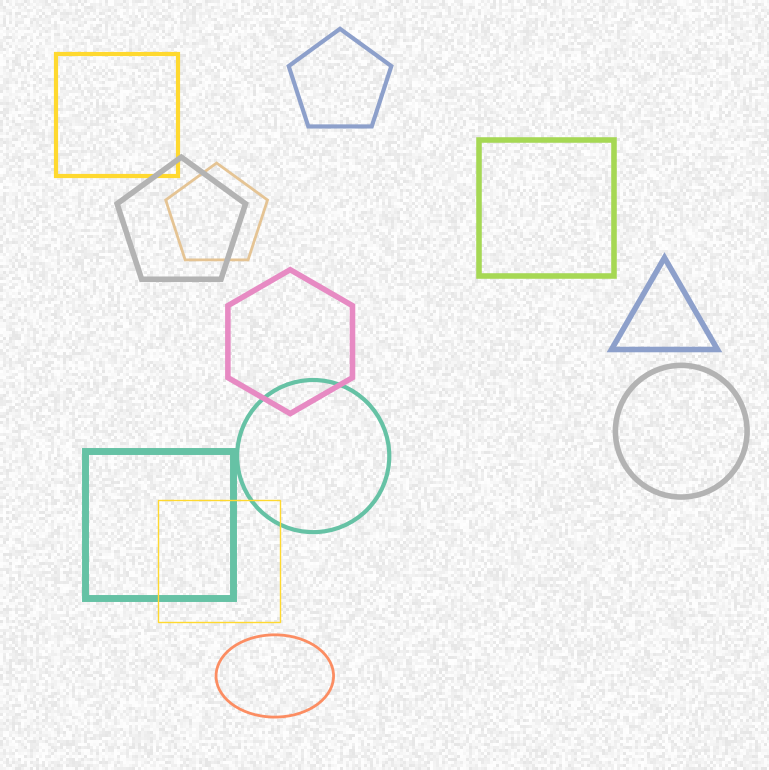[{"shape": "square", "thickness": 2.5, "radius": 0.48, "center": [0.206, 0.318]}, {"shape": "circle", "thickness": 1.5, "radius": 0.49, "center": [0.407, 0.408]}, {"shape": "oval", "thickness": 1, "radius": 0.38, "center": [0.357, 0.122]}, {"shape": "triangle", "thickness": 2, "radius": 0.4, "center": [0.863, 0.586]}, {"shape": "pentagon", "thickness": 1.5, "radius": 0.35, "center": [0.442, 0.892]}, {"shape": "hexagon", "thickness": 2, "radius": 0.47, "center": [0.377, 0.556]}, {"shape": "square", "thickness": 2, "radius": 0.44, "center": [0.71, 0.73]}, {"shape": "square", "thickness": 0.5, "radius": 0.4, "center": [0.285, 0.272]}, {"shape": "square", "thickness": 1.5, "radius": 0.39, "center": [0.152, 0.851]}, {"shape": "pentagon", "thickness": 1, "radius": 0.35, "center": [0.281, 0.719]}, {"shape": "pentagon", "thickness": 2, "radius": 0.44, "center": [0.235, 0.708]}, {"shape": "circle", "thickness": 2, "radius": 0.43, "center": [0.885, 0.44]}]